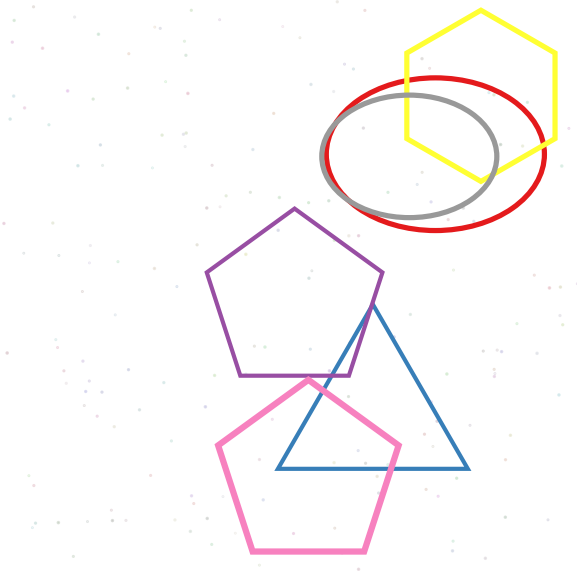[{"shape": "oval", "thickness": 2.5, "radius": 0.94, "center": [0.754, 0.732]}, {"shape": "triangle", "thickness": 2, "radius": 0.95, "center": [0.646, 0.282]}, {"shape": "pentagon", "thickness": 2, "radius": 0.8, "center": [0.51, 0.478]}, {"shape": "hexagon", "thickness": 2.5, "radius": 0.74, "center": [0.833, 0.833]}, {"shape": "pentagon", "thickness": 3, "radius": 0.82, "center": [0.534, 0.177]}, {"shape": "oval", "thickness": 2.5, "radius": 0.76, "center": [0.709, 0.728]}]